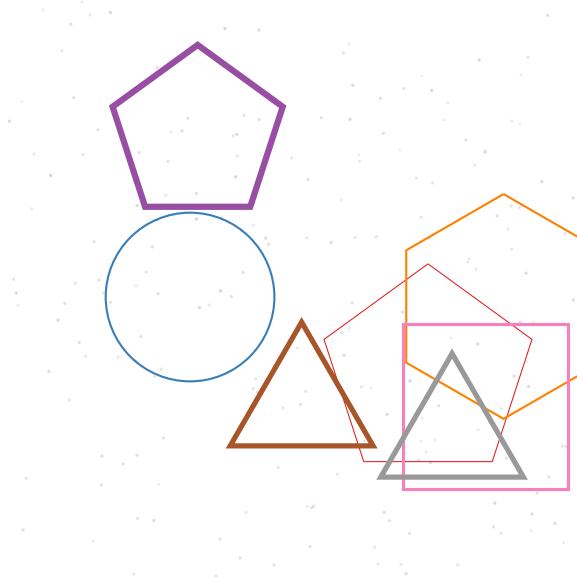[{"shape": "pentagon", "thickness": 0.5, "radius": 0.95, "center": [0.741, 0.353]}, {"shape": "circle", "thickness": 1, "radius": 0.73, "center": [0.329, 0.485]}, {"shape": "pentagon", "thickness": 3, "radius": 0.77, "center": [0.342, 0.766]}, {"shape": "hexagon", "thickness": 1, "radius": 0.97, "center": [0.872, 0.468]}, {"shape": "triangle", "thickness": 2.5, "radius": 0.71, "center": [0.522, 0.298]}, {"shape": "square", "thickness": 1.5, "radius": 0.71, "center": [0.84, 0.295]}, {"shape": "triangle", "thickness": 2.5, "radius": 0.71, "center": [0.783, 0.244]}]